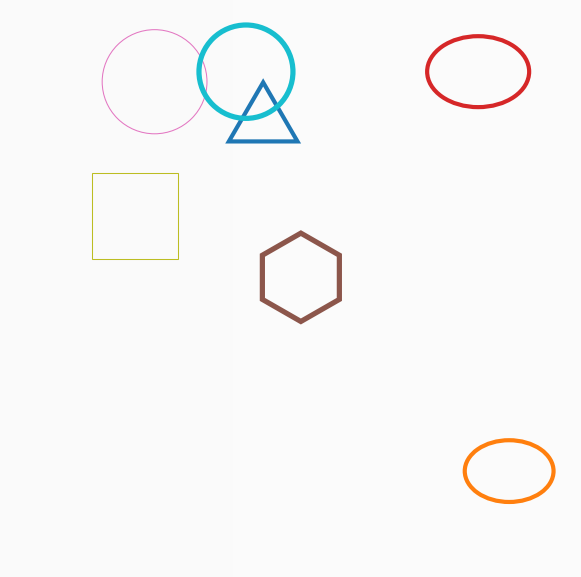[{"shape": "triangle", "thickness": 2, "radius": 0.34, "center": [0.453, 0.788]}, {"shape": "oval", "thickness": 2, "radius": 0.38, "center": [0.876, 0.183]}, {"shape": "oval", "thickness": 2, "radius": 0.44, "center": [0.823, 0.875]}, {"shape": "hexagon", "thickness": 2.5, "radius": 0.38, "center": [0.518, 0.519]}, {"shape": "circle", "thickness": 0.5, "radius": 0.45, "center": [0.266, 0.858]}, {"shape": "square", "thickness": 0.5, "radius": 0.37, "center": [0.232, 0.625]}, {"shape": "circle", "thickness": 2.5, "radius": 0.4, "center": [0.423, 0.875]}]